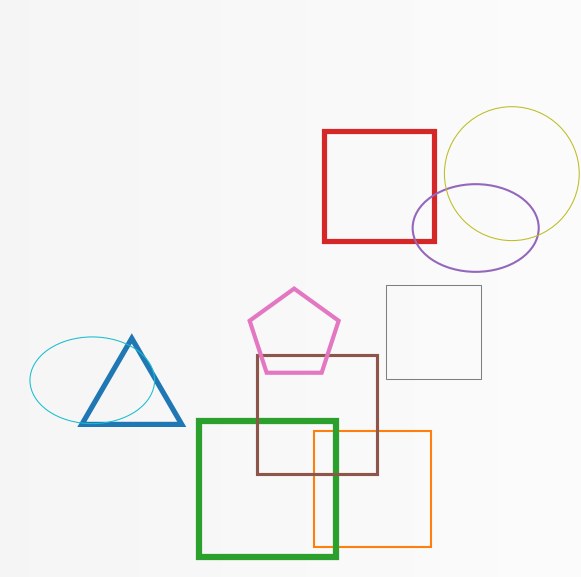[{"shape": "triangle", "thickness": 2.5, "radius": 0.5, "center": [0.227, 0.314]}, {"shape": "square", "thickness": 1, "radius": 0.5, "center": [0.641, 0.152]}, {"shape": "square", "thickness": 3, "radius": 0.59, "center": [0.46, 0.153]}, {"shape": "square", "thickness": 2.5, "radius": 0.47, "center": [0.651, 0.677]}, {"shape": "oval", "thickness": 1, "radius": 0.54, "center": [0.818, 0.604]}, {"shape": "square", "thickness": 1.5, "radius": 0.52, "center": [0.546, 0.282]}, {"shape": "pentagon", "thickness": 2, "radius": 0.4, "center": [0.506, 0.419]}, {"shape": "square", "thickness": 0.5, "radius": 0.41, "center": [0.746, 0.424]}, {"shape": "circle", "thickness": 0.5, "radius": 0.58, "center": [0.881, 0.698]}, {"shape": "oval", "thickness": 0.5, "radius": 0.54, "center": [0.159, 0.341]}]